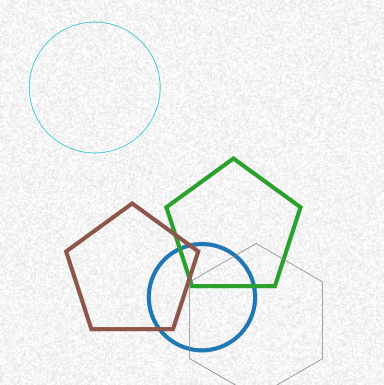[{"shape": "circle", "thickness": 3, "radius": 0.69, "center": [0.525, 0.228]}, {"shape": "pentagon", "thickness": 3, "radius": 0.92, "center": [0.606, 0.405]}, {"shape": "pentagon", "thickness": 3, "radius": 0.9, "center": [0.343, 0.291]}, {"shape": "hexagon", "thickness": 0.5, "radius": 1.0, "center": [0.665, 0.168]}, {"shape": "circle", "thickness": 0.5, "radius": 0.85, "center": [0.246, 0.773]}]